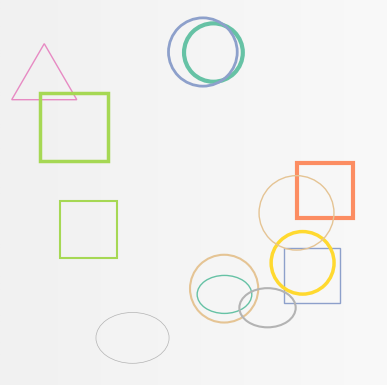[{"shape": "oval", "thickness": 1, "radius": 0.35, "center": [0.579, 0.235]}, {"shape": "circle", "thickness": 3, "radius": 0.38, "center": [0.551, 0.863]}, {"shape": "square", "thickness": 3, "radius": 0.36, "center": [0.839, 0.505]}, {"shape": "square", "thickness": 1, "radius": 0.36, "center": [0.805, 0.285]}, {"shape": "circle", "thickness": 2, "radius": 0.44, "center": [0.524, 0.865]}, {"shape": "triangle", "thickness": 1, "radius": 0.48, "center": [0.114, 0.79]}, {"shape": "square", "thickness": 2.5, "radius": 0.44, "center": [0.191, 0.671]}, {"shape": "square", "thickness": 1.5, "radius": 0.37, "center": [0.228, 0.404]}, {"shape": "circle", "thickness": 2.5, "radius": 0.41, "center": [0.781, 0.317]}, {"shape": "circle", "thickness": 1, "radius": 0.48, "center": [0.765, 0.447]}, {"shape": "circle", "thickness": 1.5, "radius": 0.44, "center": [0.578, 0.25]}, {"shape": "oval", "thickness": 1.5, "radius": 0.36, "center": [0.69, 0.201]}, {"shape": "oval", "thickness": 0.5, "radius": 0.47, "center": [0.342, 0.122]}]